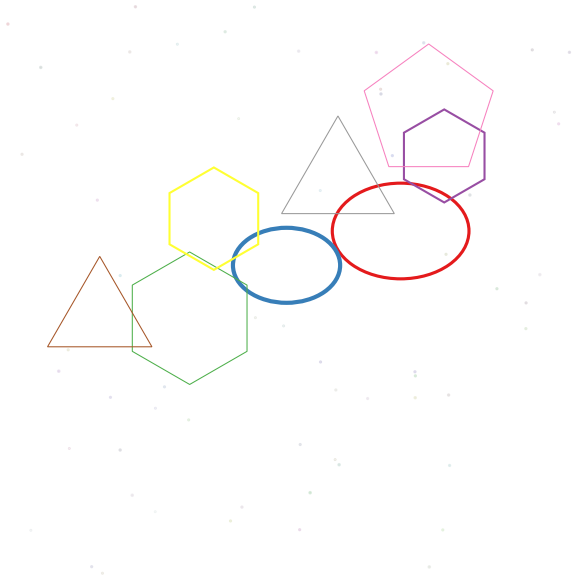[{"shape": "oval", "thickness": 1.5, "radius": 0.59, "center": [0.694, 0.599]}, {"shape": "oval", "thickness": 2, "radius": 0.46, "center": [0.496, 0.54]}, {"shape": "hexagon", "thickness": 0.5, "radius": 0.57, "center": [0.328, 0.448]}, {"shape": "hexagon", "thickness": 1, "radius": 0.4, "center": [0.769, 0.729]}, {"shape": "hexagon", "thickness": 1, "radius": 0.44, "center": [0.37, 0.62]}, {"shape": "triangle", "thickness": 0.5, "radius": 0.52, "center": [0.173, 0.451]}, {"shape": "pentagon", "thickness": 0.5, "radius": 0.59, "center": [0.742, 0.806]}, {"shape": "triangle", "thickness": 0.5, "radius": 0.56, "center": [0.585, 0.686]}]